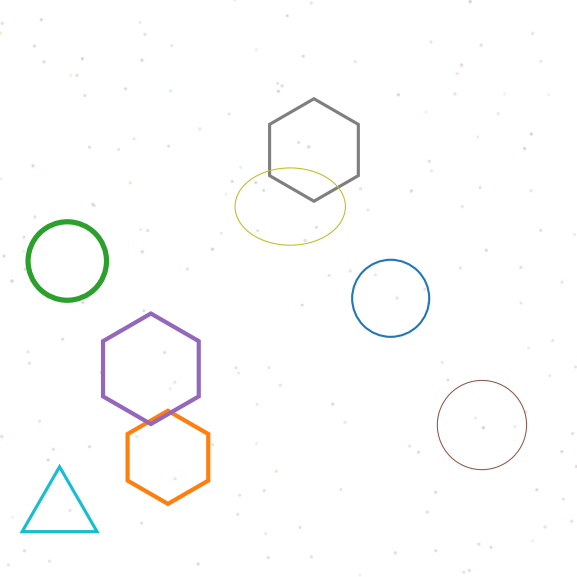[{"shape": "circle", "thickness": 1, "radius": 0.33, "center": [0.677, 0.483]}, {"shape": "hexagon", "thickness": 2, "radius": 0.4, "center": [0.291, 0.207]}, {"shape": "circle", "thickness": 2.5, "radius": 0.34, "center": [0.117, 0.547]}, {"shape": "hexagon", "thickness": 2, "radius": 0.48, "center": [0.261, 0.361]}, {"shape": "circle", "thickness": 0.5, "radius": 0.39, "center": [0.835, 0.263]}, {"shape": "hexagon", "thickness": 1.5, "radius": 0.44, "center": [0.544, 0.739]}, {"shape": "oval", "thickness": 0.5, "radius": 0.48, "center": [0.503, 0.641]}, {"shape": "triangle", "thickness": 1.5, "radius": 0.37, "center": [0.103, 0.116]}]